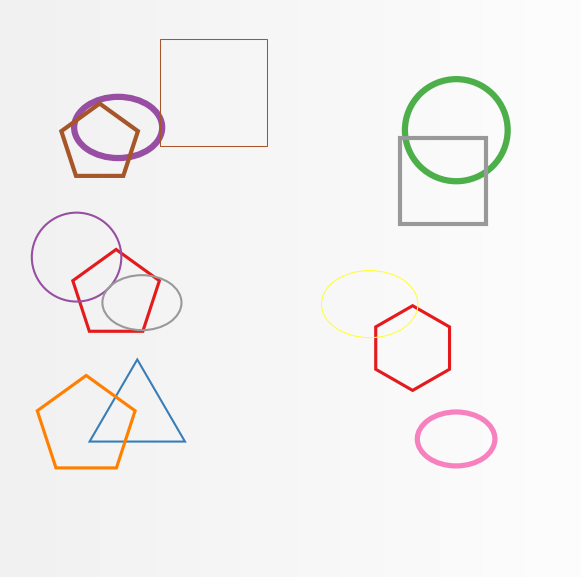[{"shape": "pentagon", "thickness": 1.5, "radius": 0.39, "center": [0.2, 0.489]}, {"shape": "hexagon", "thickness": 1.5, "radius": 0.37, "center": [0.71, 0.396]}, {"shape": "triangle", "thickness": 1, "radius": 0.47, "center": [0.236, 0.282]}, {"shape": "circle", "thickness": 3, "radius": 0.44, "center": [0.785, 0.774]}, {"shape": "circle", "thickness": 1, "radius": 0.38, "center": [0.132, 0.554]}, {"shape": "oval", "thickness": 3, "radius": 0.38, "center": [0.203, 0.778]}, {"shape": "pentagon", "thickness": 1.5, "radius": 0.44, "center": [0.148, 0.26]}, {"shape": "oval", "thickness": 0.5, "radius": 0.41, "center": [0.636, 0.473]}, {"shape": "square", "thickness": 0.5, "radius": 0.46, "center": [0.368, 0.839]}, {"shape": "pentagon", "thickness": 2, "radius": 0.35, "center": [0.171, 0.751]}, {"shape": "oval", "thickness": 2.5, "radius": 0.33, "center": [0.785, 0.239]}, {"shape": "square", "thickness": 2, "radius": 0.37, "center": [0.762, 0.686]}, {"shape": "oval", "thickness": 1, "radius": 0.34, "center": [0.244, 0.475]}]